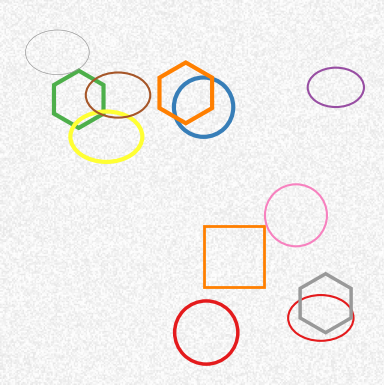[{"shape": "circle", "thickness": 2.5, "radius": 0.41, "center": [0.536, 0.136]}, {"shape": "oval", "thickness": 1.5, "radius": 0.42, "center": [0.833, 0.174]}, {"shape": "circle", "thickness": 3, "radius": 0.39, "center": [0.529, 0.722]}, {"shape": "hexagon", "thickness": 3, "radius": 0.37, "center": [0.205, 0.742]}, {"shape": "oval", "thickness": 1.5, "radius": 0.37, "center": [0.872, 0.773]}, {"shape": "square", "thickness": 2, "radius": 0.39, "center": [0.608, 0.334]}, {"shape": "hexagon", "thickness": 3, "radius": 0.39, "center": [0.483, 0.759]}, {"shape": "oval", "thickness": 3, "radius": 0.47, "center": [0.276, 0.645]}, {"shape": "oval", "thickness": 1.5, "radius": 0.42, "center": [0.307, 0.753]}, {"shape": "circle", "thickness": 1.5, "radius": 0.4, "center": [0.769, 0.441]}, {"shape": "hexagon", "thickness": 2.5, "radius": 0.38, "center": [0.846, 0.212]}, {"shape": "oval", "thickness": 0.5, "radius": 0.41, "center": [0.149, 0.864]}]